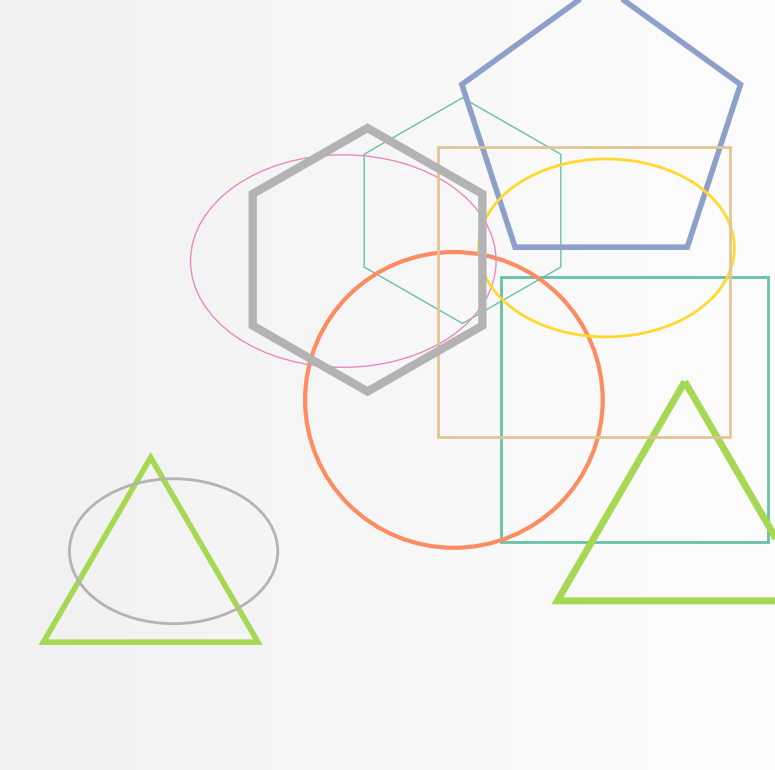[{"shape": "square", "thickness": 1, "radius": 0.86, "center": [0.819, 0.468]}, {"shape": "hexagon", "thickness": 0.5, "radius": 0.73, "center": [0.597, 0.726]}, {"shape": "circle", "thickness": 1.5, "radius": 0.96, "center": [0.586, 0.481]}, {"shape": "pentagon", "thickness": 2, "radius": 0.95, "center": [0.776, 0.832]}, {"shape": "oval", "thickness": 0.5, "radius": 0.99, "center": [0.443, 0.661]}, {"shape": "triangle", "thickness": 2.5, "radius": 0.95, "center": [0.884, 0.315]}, {"shape": "triangle", "thickness": 2, "radius": 0.8, "center": [0.194, 0.246]}, {"shape": "oval", "thickness": 1, "radius": 0.83, "center": [0.783, 0.678]}, {"shape": "square", "thickness": 1, "radius": 0.94, "center": [0.753, 0.621]}, {"shape": "hexagon", "thickness": 3, "radius": 0.86, "center": [0.474, 0.663]}, {"shape": "oval", "thickness": 1, "radius": 0.67, "center": [0.224, 0.284]}]